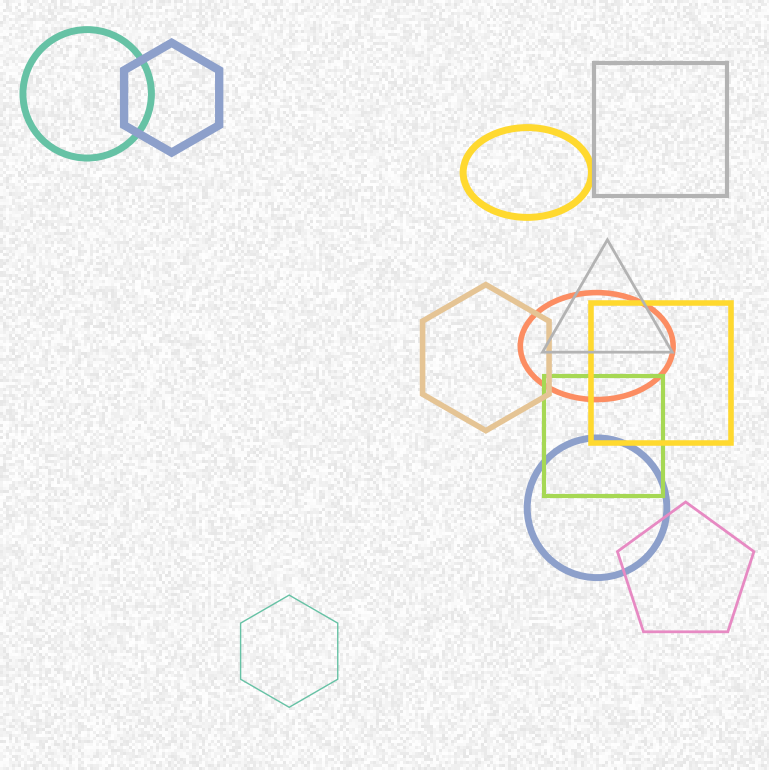[{"shape": "circle", "thickness": 2.5, "radius": 0.42, "center": [0.113, 0.878]}, {"shape": "hexagon", "thickness": 0.5, "radius": 0.36, "center": [0.376, 0.154]}, {"shape": "oval", "thickness": 2, "radius": 0.5, "center": [0.775, 0.551]}, {"shape": "hexagon", "thickness": 3, "radius": 0.36, "center": [0.223, 0.873]}, {"shape": "circle", "thickness": 2.5, "radius": 0.45, "center": [0.775, 0.341]}, {"shape": "pentagon", "thickness": 1, "radius": 0.47, "center": [0.89, 0.255]}, {"shape": "square", "thickness": 1.5, "radius": 0.39, "center": [0.784, 0.434]}, {"shape": "oval", "thickness": 2.5, "radius": 0.42, "center": [0.685, 0.776]}, {"shape": "square", "thickness": 2, "radius": 0.45, "center": [0.859, 0.516]}, {"shape": "hexagon", "thickness": 2, "radius": 0.47, "center": [0.631, 0.536]}, {"shape": "triangle", "thickness": 1, "radius": 0.49, "center": [0.789, 0.591]}, {"shape": "square", "thickness": 1.5, "radius": 0.43, "center": [0.858, 0.832]}]